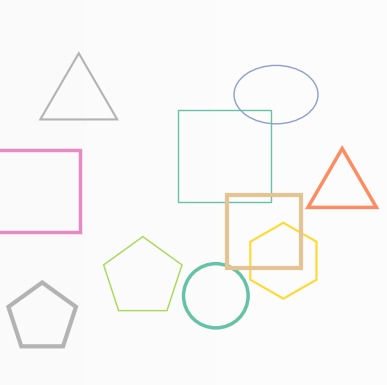[{"shape": "circle", "thickness": 2.5, "radius": 0.42, "center": [0.557, 0.232]}, {"shape": "square", "thickness": 1, "radius": 0.6, "center": [0.579, 0.594]}, {"shape": "triangle", "thickness": 2.5, "radius": 0.51, "center": [0.883, 0.512]}, {"shape": "oval", "thickness": 1, "radius": 0.54, "center": [0.712, 0.754]}, {"shape": "square", "thickness": 2.5, "radius": 0.53, "center": [0.1, 0.504]}, {"shape": "pentagon", "thickness": 1, "radius": 0.53, "center": [0.369, 0.279]}, {"shape": "hexagon", "thickness": 1.5, "radius": 0.49, "center": [0.731, 0.323]}, {"shape": "square", "thickness": 3, "radius": 0.48, "center": [0.682, 0.399]}, {"shape": "pentagon", "thickness": 3, "radius": 0.46, "center": [0.109, 0.175]}, {"shape": "triangle", "thickness": 1.5, "radius": 0.57, "center": [0.203, 0.747]}]